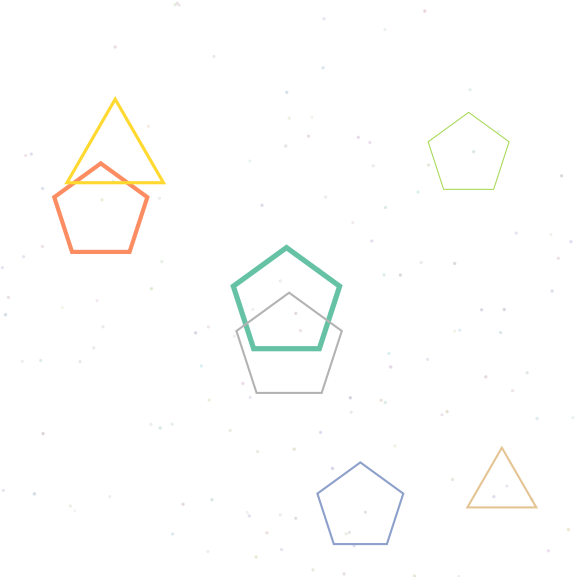[{"shape": "pentagon", "thickness": 2.5, "radius": 0.48, "center": [0.496, 0.474]}, {"shape": "pentagon", "thickness": 2, "radius": 0.42, "center": [0.175, 0.631]}, {"shape": "pentagon", "thickness": 1, "radius": 0.39, "center": [0.624, 0.12]}, {"shape": "pentagon", "thickness": 0.5, "radius": 0.37, "center": [0.811, 0.731]}, {"shape": "triangle", "thickness": 1.5, "radius": 0.48, "center": [0.199, 0.731]}, {"shape": "triangle", "thickness": 1, "radius": 0.34, "center": [0.869, 0.155]}, {"shape": "pentagon", "thickness": 1, "radius": 0.48, "center": [0.501, 0.396]}]